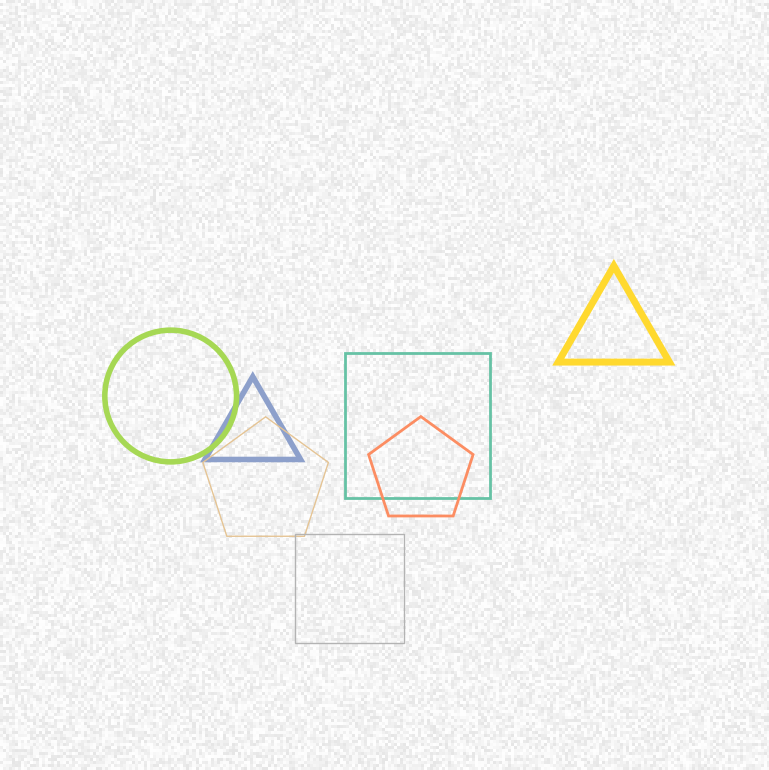[{"shape": "square", "thickness": 1, "radius": 0.47, "center": [0.542, 0.447]}, {"shape": "pentagon", "thickness": 1, "radius": 0.36, "center": [0.547, 0.388]}, {"shape": "triangle", "thickness": 2, "radius": 0.36, "center": [0.328, 0.439]}, {"shape": "circle", "thickness": 2, "radius": 0.43, "center": [0.222, 0.486]}, {"shape": "triangle", "thickness": 2.5, "radius": 0.42, "center": [0.797, 0.571]}, {"shape": "pentagon", "thickness": 0.5, "radius": 0.43, "center": [0.345, 0.373]}, {"shape": "square", "thickness": 0.5, "radius": 0.35, "center": [0.454, 0.235]}]